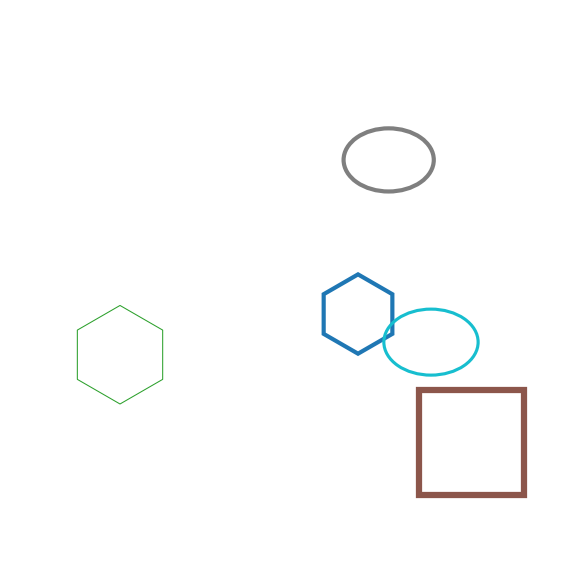[{"shape": "hexagon", "thickness": 2, "radius": 0.34, "center": [0.62, 0.455]}, {"shape": "hexagon", "thickness": 0.5, "radius": 0.43, "center": [0.208, 0.385]}, {"shape": "square", "thickness": 3, "radius": 0.45, "center": [0.817, 0.233]}, {"shape": "oval", "thickness": 2, "radius": 0.39, "center": [0.673, 0.722]}, {"shape": "oval", "thickness": 1.5, "radius": 0.41, "center": [0.746, 0.407]}]